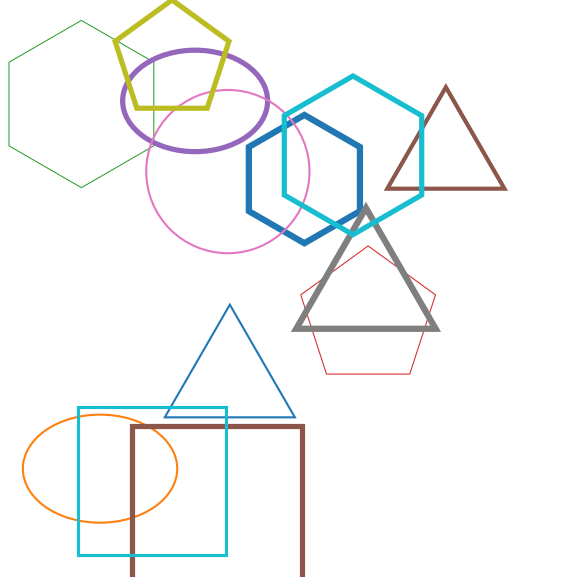[{"shape": "triangle", "thickness": 1, "radius": 0.65, "center": [0.398, 0.342]}, {"shape": "hexagon", "thickness": 3, "radius": 0.56, "center": [0.527, 0.689]}, {"shape": "oval", "thickness": 1, "radius": 0.67, "center": [0.173, 0.188]}, {"shape": "hexagon", "thickness": 0.5, "radius": 0.72, "center": [0.141, 0.819]}, {"shape": "pentagon", "thickness": 0.5, "radius": 0.61, "center": [0.637, 0.451]}, {"shape": "oval", "thickness": 2.5, "radius": 0.63, "center": [0.338, 0.824]}, {"shape": "square", "thickness": 2.5, "radius": 0.73, "center": [0.376, 0.115]}, {"shape": "triangle", "thickness": 2, "radius": 0.59, "center": [0.772, 0.731]}, {"shape": "circle", "thickness": 1, "radius": 0.71, "center": [0.395, 0.702]}, {"shape": "triangle", "thickness": 3, "radius": 0.7, "center": [0.634, 0.5]}, {"shape": "pentagon", "thickness": 2.5, "radius": 0.52, "center": [0.298, 0.896]}, {"shape": "hexagon", "thickness": 2.5, "radius": 0.69, "center": [0.611, 0.73]}, {"shape": "square", "thickness": 1.5, "radius": 0.64, "center": [0.263, 0.166]}]